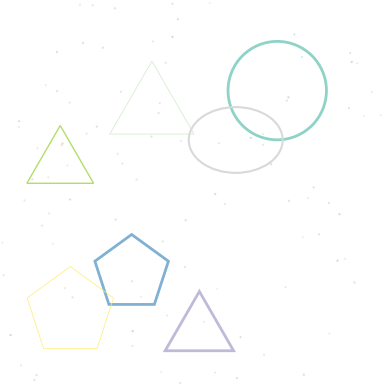[{"shape": "circle", "thickness": 2, "radius": 0.64, "center": [0.72, 0.765]}, {"shape": "triangle", "thickness": 2, "radius": 0.51, "center": [0.518, 0.14]}, {"shape": "pentagon", "thickness": 2, "radius": 0.5, "center": [0.342, 0.291]}, {"shape": "triangle", "thickness": 1, "radius": 0.5, "center": [0.156, 0.574]}, {"shape": "oval", "thickness": 1.5, "radius": 0.61, "center": [0.612, 0.636]}, {"shape": "triangle", "thickness": 0.5, "radius": 0.63, "center": [0.395, 0.715]}, {"shape": "pentagon", "thickness": 0.5, "radius": 0.59, "center": [0.183, 0.19]}]